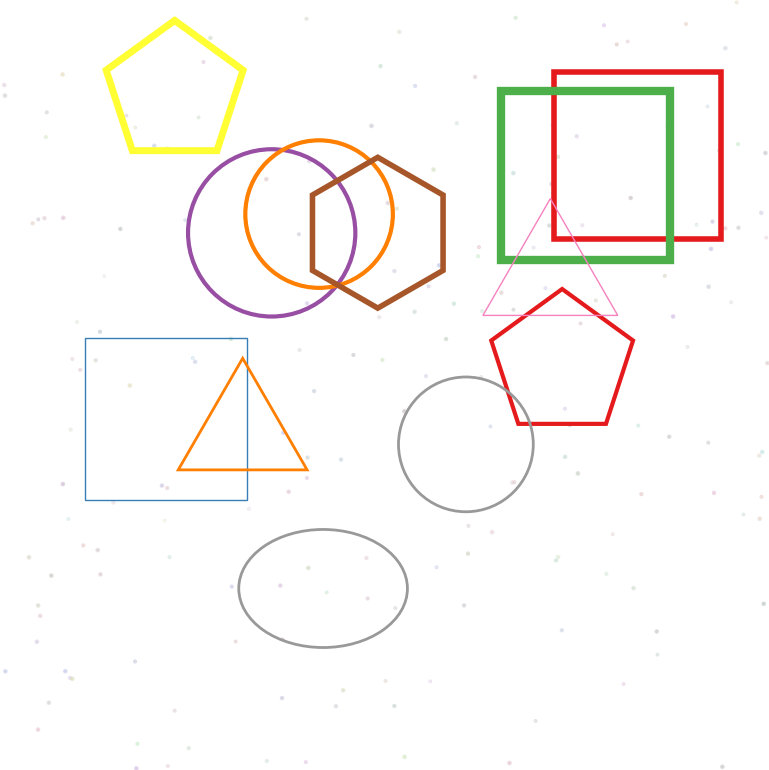[{"shape": "square", "thickness": 2, "radius": 0.54, "center": [0.827, 0.799]}, {"shape": "pentagon", "thickness": 1.5, "radius": 0.48, "center": [0.73, 0.528]}, {"shape": "square", "thickness": 0.5, "radius": 0.52, "center": [0.215, 0.456]}, {"shape": "square", "thickness": 3, "radius": 0.55, "center": [0.761, 0.772]}, {"shape": "circle", "thickness": 1.5, "radius": 0.54, "center": [0.353, 0.698]}, {"shape": "triangle", "thickness": 1, "radius": 0.48, "center": [0.315, 0.438]}, {"shape": "circle", "thickness": 1.5, "radius": 0.48, "center": [0.414, 0.722]}, {"shape": "pentagon", "thickness": 2.5, "radius": 0.47, "center": [0.227, 0.88]}, {"shape": "hexagon", "thickness": 2, "radius": 0.49, "center": [0.491, 0.698]}, {"shape": "triangle", "thickness": 0.5, "radius": 0.51, "center": [0.715, 0.641]}, {"shape": "oval", "thickness": 1, "radius": 0.55, "center": [0.42, 0.236]}, {"shape": "circle", "thickness": 1, "radius": 0.44, "center": [0.605, 0.423]}]